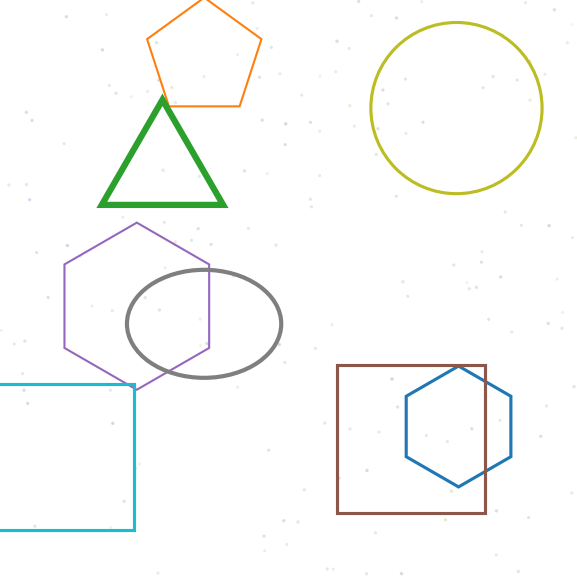[{"shape": "hexagon", "thickness": 1.5, "radius": 0.52, "center": [0.794, 0.261]}, {"shape": "pentagon", "thickness": 1, "radius": 0.52, "center": [0.354, 0.899]}, {"shape": "triangle", "thickness": 3, "radius": 0.61, "center": [0.281, 0.705]}, {"shape": "hexagon", "thickness": 1, "radius": 0.72, "center": [0.237, 0.469]}, {"shape": "square", "thickness": 1.5, "radius": 0.64, "center": [0.712, 0.239]}, {"shape": "oval", "thickness": 2, "radius": 0.67, "center": [0.353, 0.438]}, {"shape": "circle", "thickness": 1.5, "radius": 0.74, "center": [0.79, 0.812]}, {"shape": "square", "thickness": 1.5, "radius": 0.63, "center": [0.106, 0.208]}]